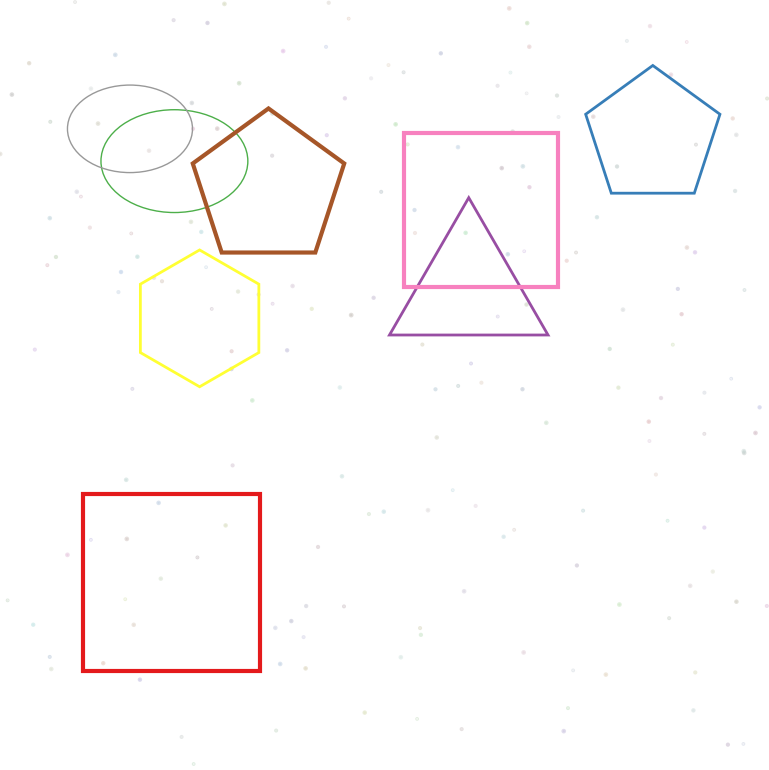[{"shape": "square", "thickness": 1.5, "radius": 0.58, "center": [0.223, 0.243]}, {"shape": "pentagon", "thickness": 1, "radius": 0.46, "center": [0.848, 0.823]}, {"shape": "oval", "thickness": 0.5, "radius": 0.48, "center": [0.226, 0.791]}, {"shape": "triangle", "thickness": 1, "radius": 0.59, "center": [0.609, 0.624]}, {"shape": "hexagon", "thickness": 1, "radius": 0.44, "center": [0.259, 0.587]}, {"shape": "pentagon", "thickness": 1.5, "radius": 0.52, "center": [0.349, 0.756]}, {"shape": "square", "thickness": 1.5, "radius": 0.5, "center": [0.624, 0.727]}, {"shape": "oval", "thickness": 0.5, "radius": 0.41, "center": [0.169, 0.833]}]